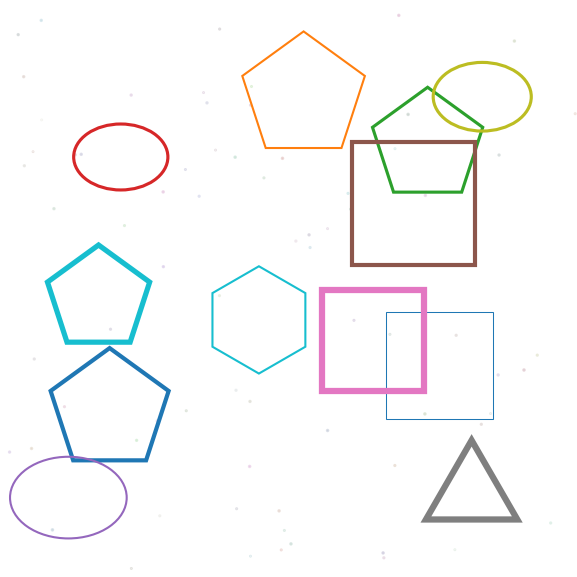[{"shape": "pentagon", "thickness": 2, "radius": 0.54, "center": [0.19, 0.289]}, {"shape": "square", "thickness": 0.5, "radius": 0.47, "center": [0.761, 0.366]}, {"shape": "pentagon", "thickness": 1, "radius": 0.56, "center": [0.526, 0.833]}, {"shape": "pentagon", "thickness": 1.5, "radius": 0.5, "center": [0.74, 0.748]}, {"shape": "oval", "thickness": 1.5, "radius": 0.41, "center": [0.209, 0.727]}, {"shape": "oval", "thickness": 1, "radius": 0.51, "center": [0.118, 0.137]}, {"shape": "square", "thickness": 2, "radius": 0.53, "center": [0.716, 0.647]}, {"shape": "square", "thickness": 3, "radius": 0.44, "center": [0.646, 0.41]}, {"shape": "triangle", "thickness": 3, "radius": 0.46, "center": [0.817, 0.145]}, {"shape": "oval", "thickness": 1.5, "radius": 0.42, "center": [0.835, 0.832]}, {"shape": "pentagon", "thickness": 2.5, "radius": 0.47, "center": [0.171, 0.482]}, {"shape": "hexagon", "thickness": 1, "radius": 0.46, "center": [0.448, 0.445]}]